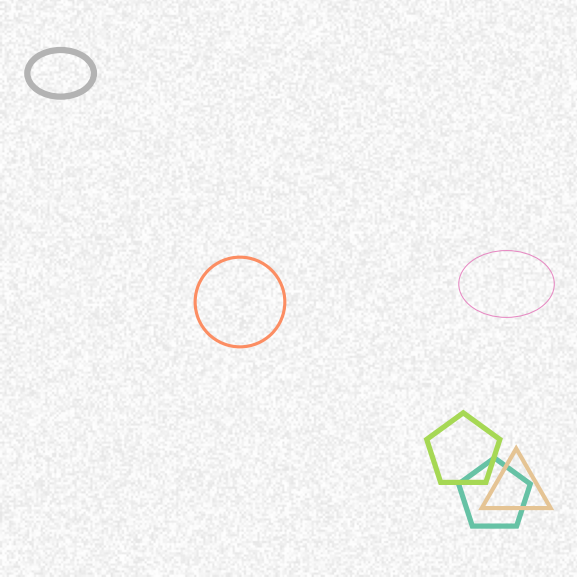[{"shape": "pentagon", "thickness": 2.5, "radius": 0.33, "center": [0.856, 0.141]}, {"shape": "circle", "thickness": 1.5, "radius": 0.39, "center": [0.416, 0.476]}, {"shape": "oval", "thickness": 0.5, "radius": 0.41, "center": [0.877, 0.507]}, {"shape": "pentagon", "thickness": 2.5, "radius": 0.33, "center": [0.802, 0.218]}, {"shape": "triangle", "thickness": 2, "radius": 0.34, "center": [0.894, 0.154]}, {"shape": "oval", "thickness": 3, "radius": 0.29, "center": [0.105, 0.872]}]